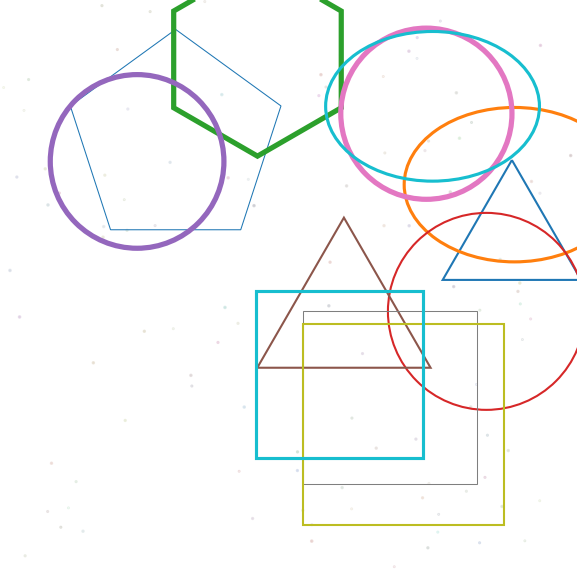[{"shape": "triangle", "thickness": 1, "radius": 0.69, "center": [0.886, 0.584]}, {"shape": "pentagon", "thickness": 0.5, "radius": 0.96, "center": [0.304, 0.756]}, {"shape": "oval", "thickness": 1.5, "radius": 0.95, "center": [0.891, 0.679]}, {"shape": "hexagon", "thickness": 2.5, "radius": 0.84, "center": [0.446, 0.896]}, {"shape": "circle", "thickness": 1, "radius": 0.85, "center": [0.842, 0.46]}, {"shape": "circle", "thickness": 2.5, "radius": 0.75, "center": [0.237, 0.72]}, {"shape": "triangle", "thickness": 1, "radius": 0.87, "center": [0.596, 0.449]}, {"shape": "circle", "thickness": 2.5, "radius": 0.74, "center": [0.738, 0.802]}, {"shape": "square", "thickness": 0.5, "radius": 0.75, "center": [0.675, 0.311]}, {"shape": "square", "thickness": 1, "radius": 0.87, "center": [0.698, 0.264]}, {"shape": "oval", "thickness": 1.5, "radius": 0.93, "center": [0.749, 0.815]}, {"shape": "square", "thickness": 1.5, "radius": 0.72, "center": [0.588, 0.35]}]